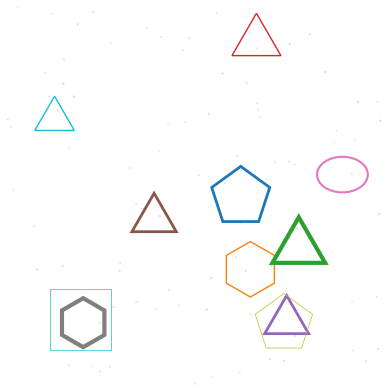[{"shape": "pentagon", "thickness": 2, "radius": 0.4, "center": [0.625, 0.489]}, {"shape": "hexagon", "thickness": 1, "radius": 0.36, "center": [0.65, 0.301]}, {"shape": "triangle", "thickness": 3, "radius": 0.39, "center": [0.776, 0.357]}, {"shape": "triangle", "thickness": 1, "radius": 0.37, "center": [0.666, 0.892]}, {"shape": "triangle", "thickness": 2, "radius": 0.33, "center": [0.745, 0.166]}, {"shape": "triangle", "thickness": 2, "radius": 0.33, "center": [0.4, 0.431]}, {"shape": "oval", "thickness": 1.5, "radius": 0.33, "center": [0.889, 0.547]}, {"shape": "hexagon", "thickness": 3, "radius": 0.32, "center": [0.216, 0.162]}, {"shape": "pentagon", "thickness": 0.5, "radius": 0.39, "center": [0.737, 0.159]}, {"shape": "square", "thickness": 0.5, "radius": 0.4, "center": [0.21, 0.169]}, {"shape": "triangle", "thickness": 1, "radius": 0.3, "center": [0.142, 0.691]}]